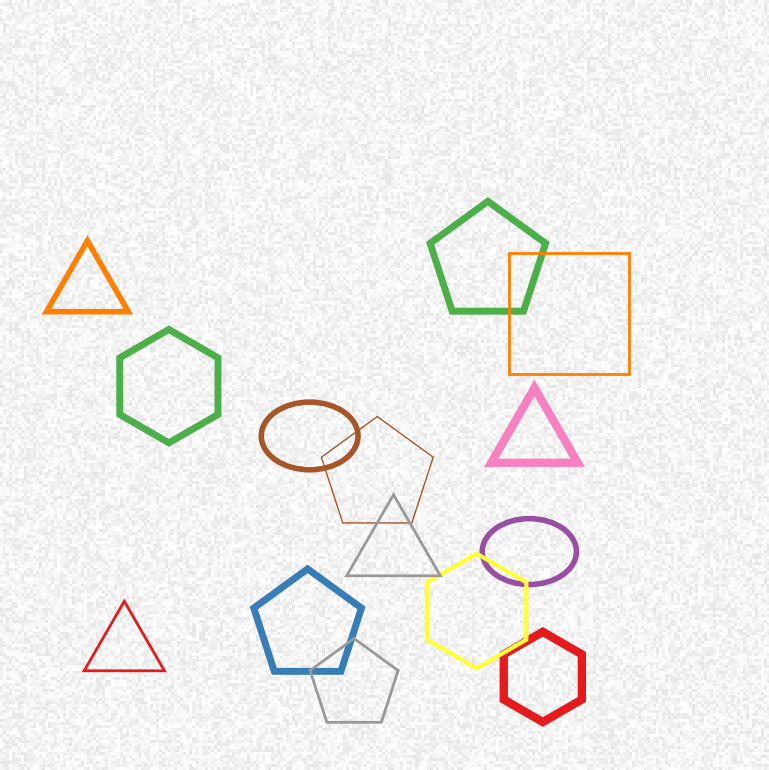[{"shape": "triangle", "thickness": 1, "radius": 0.3, "center": [0.161, 0.159]}, {"shape": "hexagon", "thickness": 3, "radius": 0.29, "center": [0.705, 0.121]}, {"shape": "pentagon", "thickness": 2.5, "radius": 0.37, "center": [0.4, 0.188]}, {"shape": "hexagon", "thickness": 2.5, "radius": 0.37, "center": [0.219, 0.499]}, {"shape": "pentagon", "thickness": 2.5, "radius": 0.39, "center": [0.634, 0.66]}, {"shape": "oval", "thickness": 2, "radius": 0.31, "center": [0.687, 0.284]}, {"shape": "square", "thickness": 1, "radius": 0.39, "center": [0.739, 0.593]}, {"shape": "triangle", "thickness": 2, "radius": 0.31, "center": [0.113, 0.626]}, {"shape": "hexagon", "thickness": 1.5, "radius": 0.37, "center": [0.619, 0.206]}, {"shape": "pentagon", "thickness": 0.5, "radius": 0.38, "center": [0.49, 0.383]}, {"shape": "oval", "thickness": 2, "radius": 0.31, "center": [0.402, 0.434]}, {"shape": "triangle", "thickness": 3, "radius": 0.32, "center": [0.694, 0.431]}, {"shape": "triangle", "thickness": 1, "radius": 0.35, "center": [0.511, 0.287]}, {"shape": "pentagon", "thickness": 1, "radius": 0.3, "center": [0.46, 0.111]}]